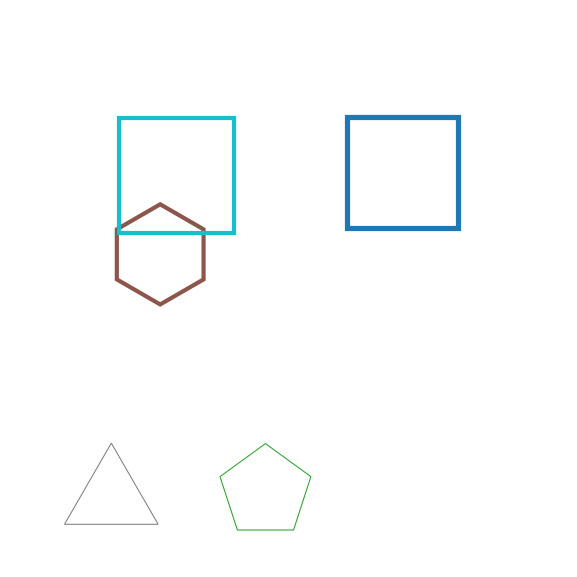[{"shape": "square", "thickness": 2.5, "radius": 0.48, "center": [0.697, 0.7]}, {"shape": "pentagon", "thickness": 0.5, "radius": 0.41, "center": [0.46, 0.148]}, {"shape": "hexagon", "thickness": 2, "radius": 0.43, "center": [0.277, 0.559]}, {"shape": "triangle", "thickness": 0.5, "radius": 0.47, "center": [0.193, 0.138]}, {"shape": "square", "thickness": 2, "radius": 0.5, "center": [0.305, 0.696]}]